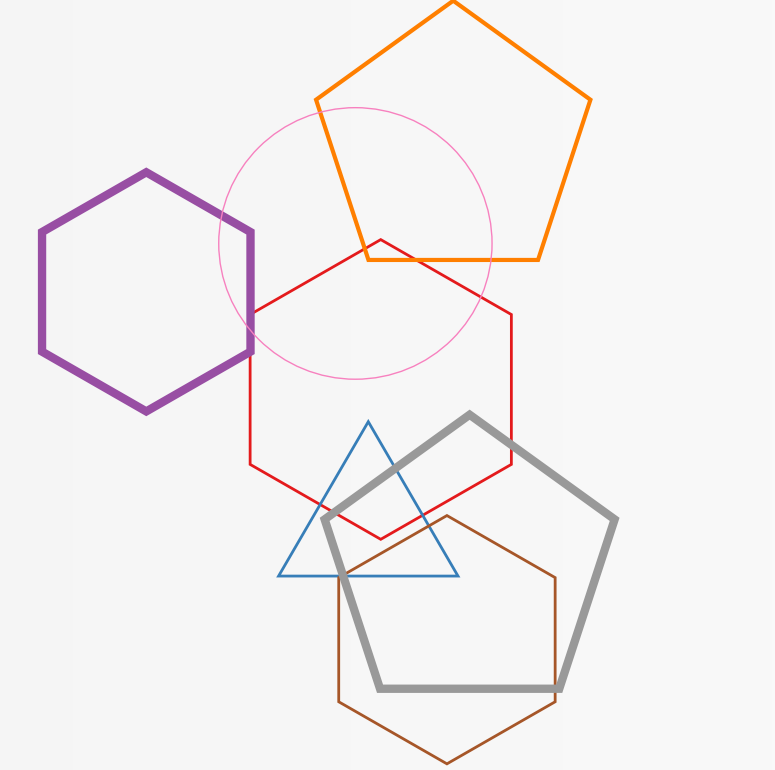[{"shape": "hexagon", "thickness": 1, "radius": 0.97, "center": [0.491, 0.494]}, {"shape": "triangle", "thickness": 1, "radius": 0.67, "center": [0.475, 0.319]}, {"shape": "hexagon", "thickness": 3, "radius": 0.78, "center": [0.189, 0.621]}, {"shape": "pentagon", "thickness": 1.5, "radius": 0.93, "center": [0.585, 0.813]}, {"shape": "hexagon", "thickness": 1, "radius": 0.81, "center": [0.577, 0.169]}, {"shape": "circle", "thickness": 0.5, "radius": 0.88, "center": [0.459, 0.684]}, {"shape": "pentagon", "thickness": 3, "radius": 0.98, "center": [0.606, 0.265]}]